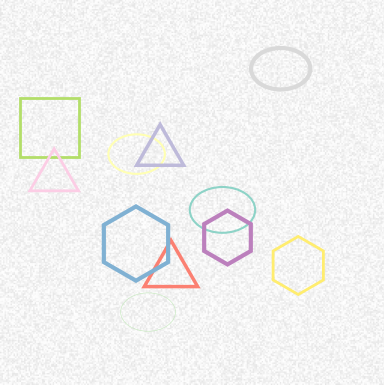[{"shape": "oval", "thickness": 1.5, "radius": 0.42, "center": [0.578, 0.455]}, {"shape": "oval", "thickness": 1.5, "radius": 0.37, "center": [0.355, 0.6]}, {"shape": "triangle", "thickness": 2.5, "radius": 0.35, "center": [0.416, 0.606]}, {"shape": "triangle", "thickness": 2.5, "radius": 0.4, "center": [0.444, 0.296]}, {"shape": "hexagon", "thickness": 3, "radius": 0.48, "center": [0.353, 0.367]}, {"shape": "square", "thickness": 2, "radius": 0.38, "center": [0.128, 0.668]}, {"shape": "triangle", "thickness": 2, "radius": 0.36, "center": [0.141, 0.541]}, {"shape": "oval", "thickness": 3, "radius": 0.38, "center": [0.729, 0.821]}, {"shape": "hexagon", "thickness": 3, "radius": 0.35, "center": [0.591, 0.383]}, {"shape": "oval", "thickness": 0.5, "radius": 0.36, "center": [0.385, 0.189]}, {"shape": "hexagon", "thickness": 2, "radius": 0.38, "center": [0.775, 0.31]}]